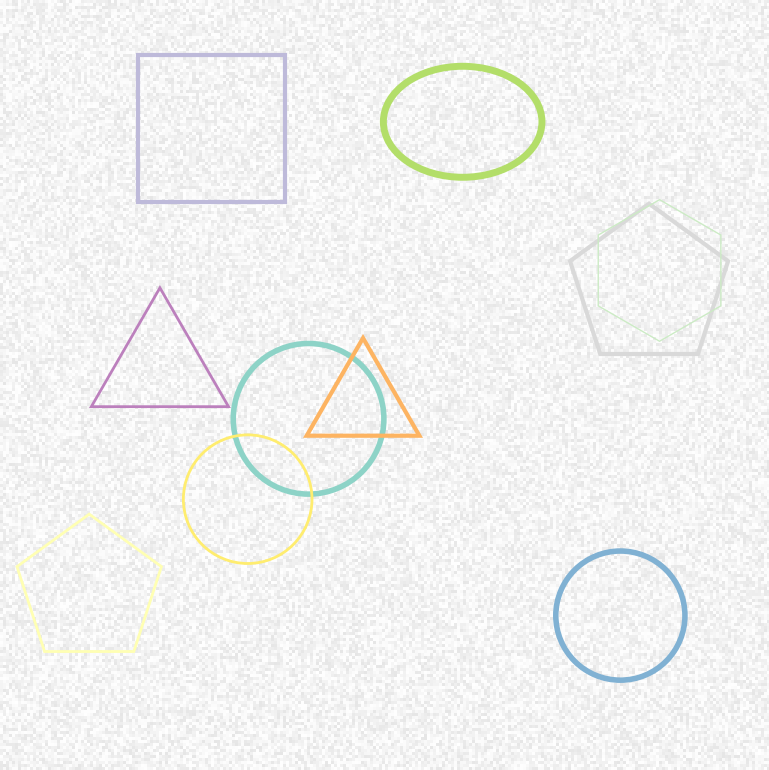[{"shape": "circle", "thickness": 2, "radius": 0.49, "center": [0.401, 0.456]}, {"shape": "pentagon", "thickness": 1, "radius": 0.49, "center": [0.116, 0.234]}, {"shape": "square", "thickness": 1.5, "radius": 0.48, "center": [0.275, 0.833]}, {"shape": "circle", "thickness": 2, "radius": 0.42, "center": [0.806, 0.201]}, {"shape": "triangle", "thickness": 1.5, "radius": 0.42, "center": [0.471, 0.476]}, {"shape": "oval", "thickness": 2.5, "radius": 0.51, "center": [0.601, 0.842]}, {"shape": "pentagon", "thickness": 1.5, "radius": 0.54, "center": [0.843, 0.628]}, {"shape": "triangle", "thickness": 1, "radius": 0.51, "center": [0.208, 0.523]}, {"shape": "hexagon", "thickness": 0.5, "radius": 0.46, "center": [0.857, 0.649]}, {"shape": "circle", "thickness": 1, "radius": 0.42, "center": [0.322, 0.352]}]